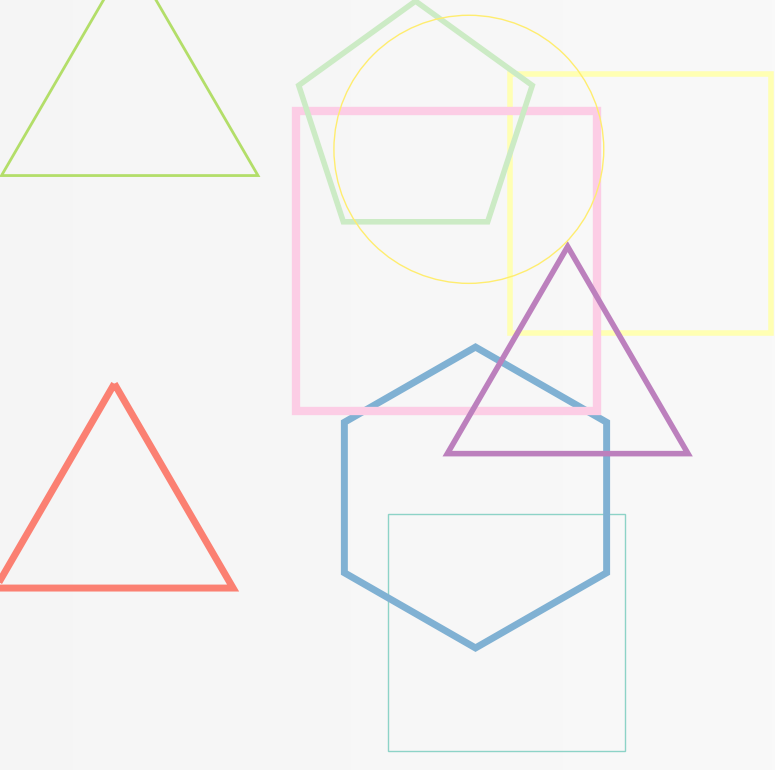[{"shape": "square", "thickness": 0.5, "radius": 0.77, "center": [0.654, 0.179]}, {"shape": "square", "thickness": 2, "radius": 0.84, "center": [0.827, 0.735]}, {"shape": "triangle", "thickness": 2.5, "radius": 0.88, "center": [0.148, 0.325]}, {"shape": "hexagon", "thickness": 2.5, "radius": 0.98, "center": [0.614, 0.354]}, {"shape": "triangle", "thickness": 1, "radius": 0.96, "center": [0.167, 0.868]}, {"shape": "square", "thickness": 3, "radius": 0.97, "center": [0.576, 0.661]}, {"shape": "triangle", "thickness": 2, "radius": 0.9, "center": [0.732, 0.5]}, {"shape": "pentagon", "thickness": 2, "radius": 0.79, "center": [0.536, 0.84]}, {"shape": "circle", "thickness": 0.5, "radius": 0.87, "center": [0.605, 0.806]}]